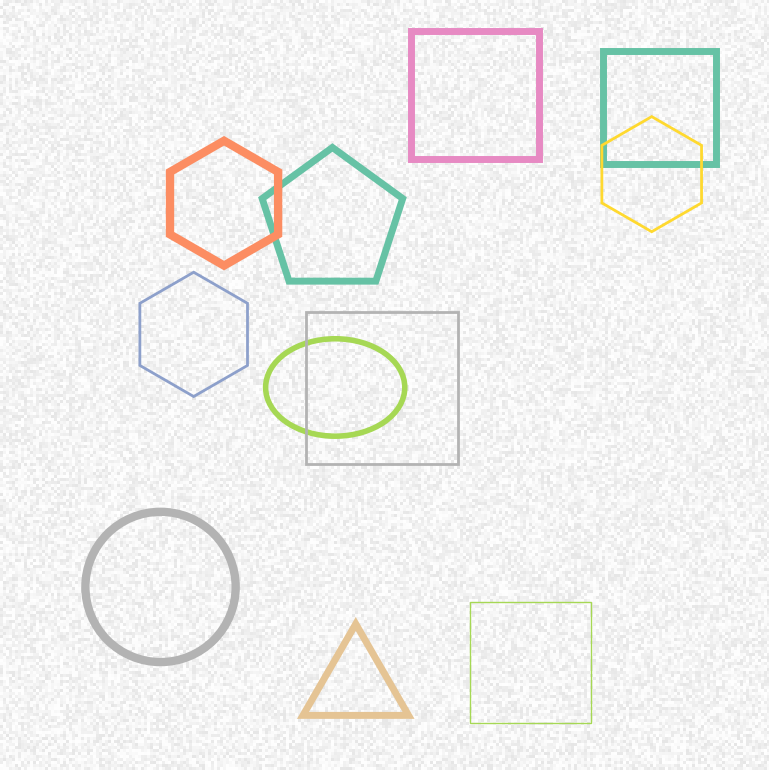[{"shape": "pentagon", "thickness": 2.5, "radius": 0.48, "center": [0.432, 0.712]}, {"shape": "square", "thickness": 2.5, "radius": 0.37, "center": [0.857, 0.86]}, {"shape": "hexagon", "thickness": 3, "radius": 0.41, "center": [0.291, 0.736]}, {"shape": "hexagon", "thickness": 1, "radius": 0.4, "center": [0.252, 0.566]}, {"shape": "square", "thickness": 2.5, "radius": 0.42, "center": [0.617, 0.876]}, {"shape": "square", "thickness": 0.5, "radius": 0.39, "center": [0.689, 0.14]}, {"shape": "oval", "thickness": 2, "radius": 0.45, "center": [0.435, 0.497]}, {"shape": "hexagon", "thickness": 1, "radius": 0.37, "center": [0.846, 0.774]}, {"shape": "triangle", "thickness": 2.5, "radius": 0.4, "center": [0.462, 0.111]}, {"shape": "circle", "thickness": 3, "radius": 0.49, "center": [0.208, 0.238]}, {"shape": "square", "thickness": 1, "radius": 0.49, "center": [0.496, 0.496]}]